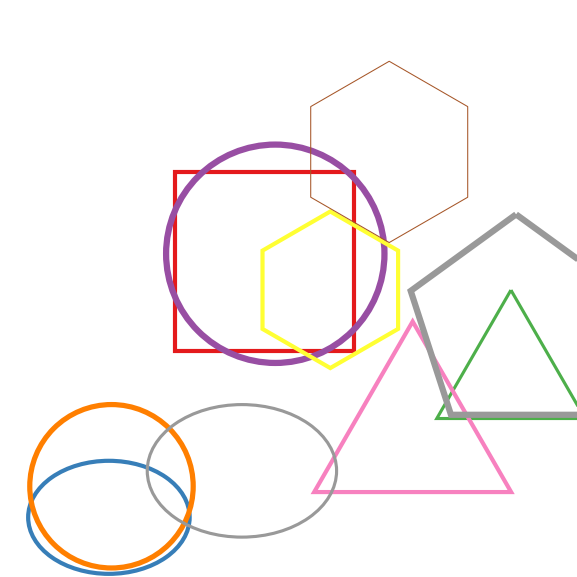[{"shape": "square", "thickness": 2, "radius": 0.77, "center": [0.458, 0.546]}, {"shape": "oval", "thickness": 2, "radius": 0.7, "center": [0.189, 0.103]}, {"shape": "triangle", "thickness": 1.5, "radius": 0.74, "center": [0.885, 0.349]}, {"shape": "circle", "thickness": 3, "radius": 0.95, "center": [0.477, 0.56]}, {"shape": "circle", "thickness": 2.5, "radius": 0.71, "center": [0.193, 0.157]}, {"shape": "hexagon", "thickness": 2, "radius": 0.68, "center": [0.572, 0.497]}, {"shape": "hexagon", "thickness": 0.5, "radius": 0.78, "center": [0.674, 0.736]}, {"shape": "triangle", "thickness": 2, "radius": 0.98, "center": [0.715, 0.246]}, {"shape": "oval", "thickness": 1.5, "radius": 0.82, "center": [0.419, 0.184]}, {"shape": "pentagon", "thickness": 3, "radius": 0.96, "center": [0.894, 0.436]}]